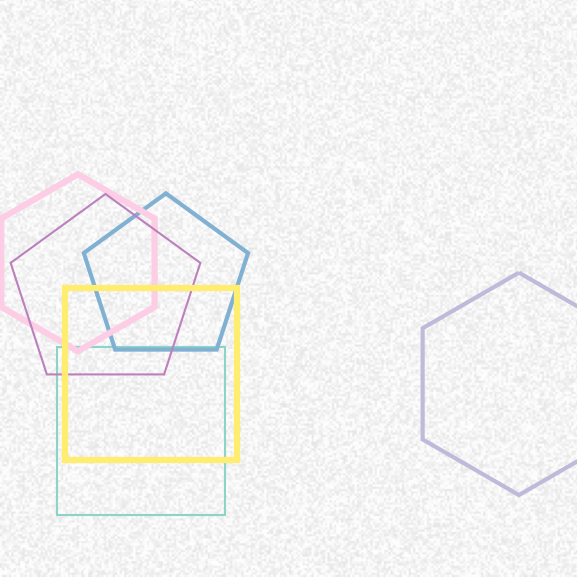[{"shape": "square", "thickness": 1, "radius": 0.72, "center": [0.244, 0.253]}, {"shape": "hexagon", "thickness": 2, "radius": 0.96, "center": [0.899, 0.334]}, {"shape": "pentagon", "thickness": 2, "radius": 0.75, "center": [0.287, 0.515]}, {"shape": "hexagon", "thickness": 3, "radius": 0.77, "center": [0.135, 0.544]}, {"shape": "pentagon", "thickness": 1, "radius": 0.86, "center": [0.183, 0.491]}, {"shape": "square", "thickness": 3, "radius": 0.74, "center": [0.261, 0.352]}]